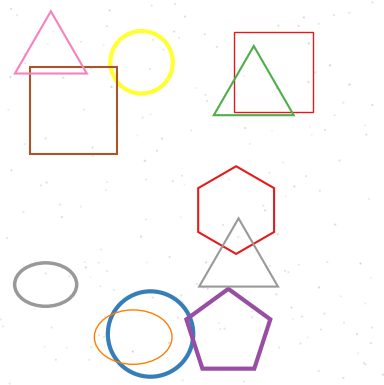[{"shape": "hexagon", "thickness": 1.5, "radius": 0.57, "center": [0.613, 0.454]}, {"shape": "square", "thickness": 1, "radius": 0.52, "center": [0.71, 0.813]}, {"shape": "circle", "thickness": 3, "radius": 0.55, "center": [0.391, 0.132]}, {"shape": "triangle", "thickness": 1.5, "radius": 0.6, "center": [0.659, 0.761]}, {"shape": "pentagon", "thickness": 3, "radius": 0.57, "center": [0.593, 0.135]}, {"shape": "oval", "thickness": 1, "radius": 0.5, "center": [0.346, 0.124]}, {"shape": "circle", "thickness": 3, "radius": 0.41, "center": [0.368, 0.838]}, {"shape": "square", "thickness": 1.5, "radius": 0.57, "center": [0.192, 0.713]}, {"shape": "triangle", "thickness": 1.5, "radius": 0.54, "center": [0.132, 0.863]}, {"shape": "triangle", "thickness": 1.5, "radius": 0.59, "center": [0.62, 0.315]}, {"shape": "oval", "thickness": 2.5, "radius": 0.4, "center": [0.119, 0.261]}]